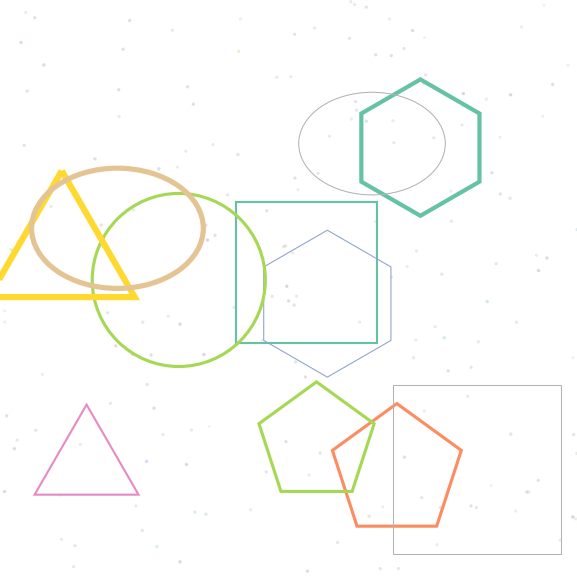[{"shape": "square", "thickness": 1, "radius": 0.61, "center": [0.53, 0.527]}, {"shape": "hexagon", "thickness": 2, "radius": 0.59, "center": [0.728, 0.744]}, {"shape": "pentagon", "thickness": 1.5, "radius": 0.59, "center": [0.687, 0.183]}, {"shape": "hexagon", "thickness": 0.5, "radius": 0.64, "center": [0.567, 0.473]}, {"shape": "triangle", "thickness": 1, "radius": 0.52, "center": [0.15, 0.195]}, {"shape": "pentagon", "thickness": 1.5, "radius": 0.52, "center": [0.548, 0.233]}, {"shape": "circle", "thickness": 1.5, "radius": 0.75, "center": [0.31, 0.514]}, {"shape": "triangle", "thickness": 3, "radius": 0.73, "center": [0.107, 0.558]}, {"shape": "oval", "thickness": 2.5, "radius": 0.74, "center": [0.203, 0.604]}, {"shape": "square", "thickness": 0.5, "radius": 0.73, "center": [0.826, 0.186]}, {"shape": "oval", "thickness": 0.5, "radius": 0.63, "center": [0.644, 0.75]}]